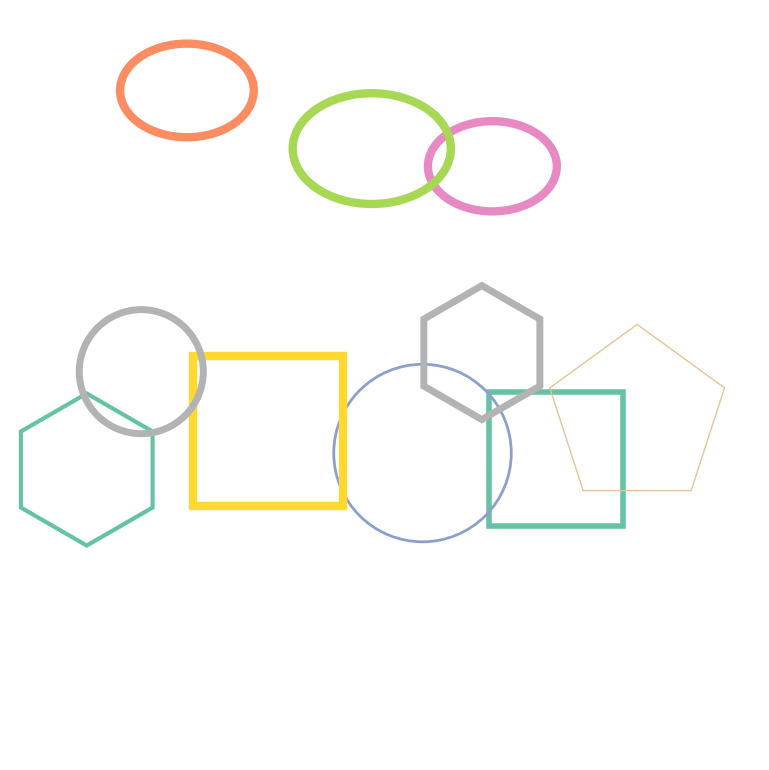[{"shape": "hexagon", "thickness": 1.5, "radius": 0.49, "center": [0.113, 0.39]}, {"shape": "square", "thickness": 2, "radius": 0.43, "center": [0.722, 0.404]}, {"shape": "oval", "thickness": 3, "radius": 0.43, "center": [0.243, 0.883]}, {"shape": "circle", "thickness": 1, "radius": 0.58, "center": [0.549, 0.412]}, {"shape": "oval", "thickness": 3, "radius": 0.42, "center": [0.639, 0.784]}, {"shape": "oval", "thickness": 3, "radius": 0.51, "center": [0.483, 0.807]}, {"shape": "square", "thickness": 3, "radius": 0.49, "center": [0.347, 0.441]}, {"shape": "pentagon", "thickness": 0.5, "radius": 0.6, "center": [0.827, 0.459]}, {"shape": "circle", "thickness": 2.5, "radius": 0.4, "center": [0.183, 0.517]}, {"shape": "hexagon", "thickness": 2.5, "radius": 0.43, "center": [0.626, 0.542]}]